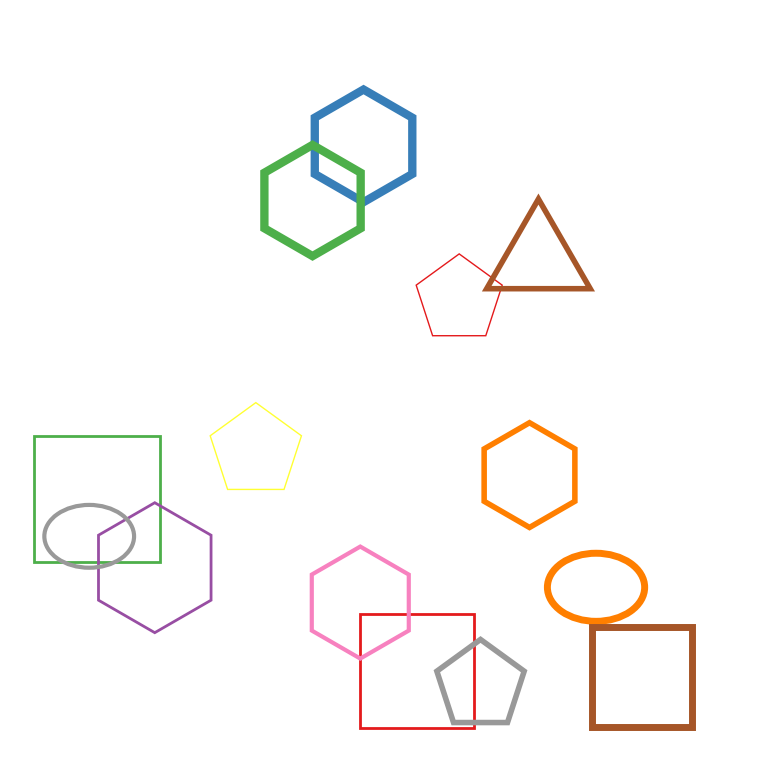[{"shape": "pentagon", "thickness": 0.5, "radius": 0.29, "center": [0.596, 0.612]}, {"shape": "square", "thickness": 1, "radius": 0.37, "center": [0.541, 0.129]}, {"shape": "hexagon", "thickness": 3, "radius": 0.37, "center": [0.472, 0.811]}, {"shape": "hexagon", "thickness": 3, "radius": 0.36, "center": [0.406, 0.74]}, {"shape": "square", "thickness": 1, "radius": 0.41, "center": [0.126, 0.352]}, {"shape": "hexagon", "thickness": 1, "radius": 0.42, "center": [0.201, 0.263]}, {"shape": "hexagon", "thickness": 2, "radius": 0.34, "center": [0.688, 0.383]}, {"shape": "oval", "thickness": 2.5, "radius": 0.32, "center": [0.774, 0.237]}, {"shape": "pentagon", "thickness": 0.5, "radius": 0.31, "center": [0.332, 0.415]}, {"shape": "square", "thickness": 2.5, "radius": 0.33, "center": [0.833, 0.121]}, {"shape": "triangle", "thickness": 2, "radius": 0.39, "center": [0.699, 0.664]}, {"shape": "hexagon", "thickness": 1.5, "radius": 0.36, "center": [0.468, 0.217]}, {"shape": "oval", "thickness": 1.5, "radius": 0.29, "center": [0.116, 0.303]}, {"shape": "pentagon", "thickness": 2, "radius": 0.3, "center": [0.624, 0.11]}]